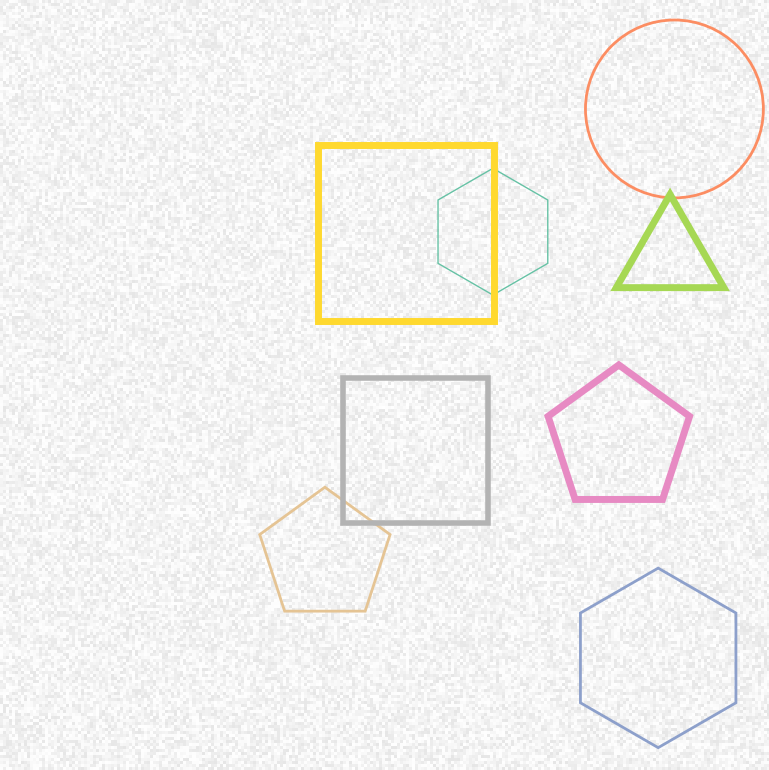[{"shape": "hexagon", "thickness": 0.5, "radius": 0.41, "center": [0.64, 0.699]}, {"shape": "circle", "thickness": 1, "radius": 0.58, "center": [0.876, 0.859]}, {"shape": "hexagon", "thickness": 1, "radius": 0.58, "center": [0.855, 0.146]}, {"shape": "pentagon", "thickness": 2.5, "radius": 0.48, "center": [0.804, 0.429]}, {"shape": "triangle", "thickness": 2.5, "radius": 0.4, "center": [0.87, 0.667]}, {"shape": "square", "thickness": 2.5, "radius": 0.57, "center": [0.527, 0.698]}, {"shape": "pentagon", "thickness": 1, "radius": 0.44, "center": [0.422, 0.278]}, {"shape": "square", "thickness": 2, "radius": 0.47, "center": [0.54, 0.415]}]